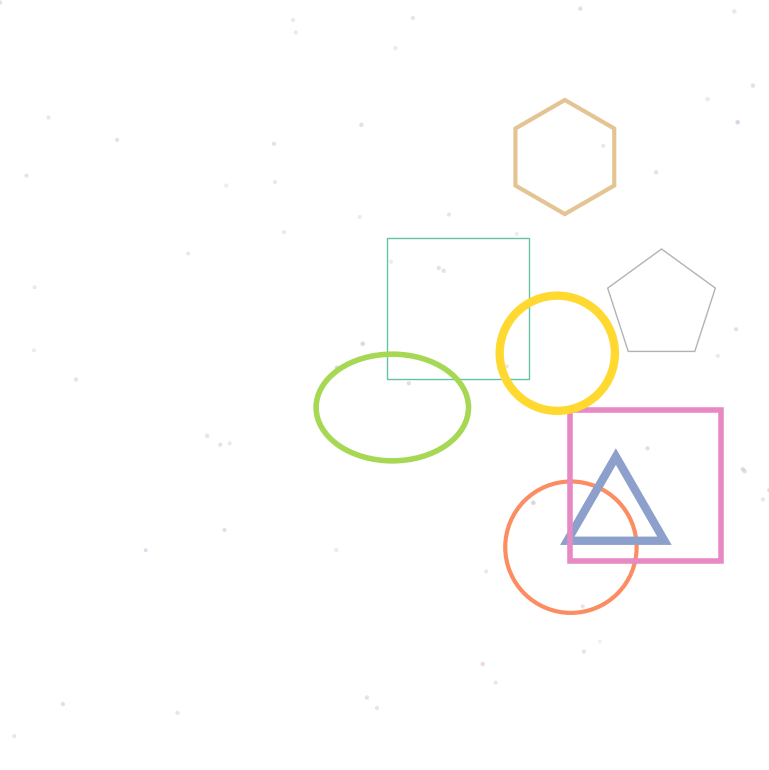[{"shape": "square", "thickness": 0.5, "radius": 0.46, "center": [0.595, 0.599]}, {"shape": "circle", "thickness": 1.5, "radius": 0.43, "center": [0.741, 0.289]}, {"shape": "triangle", "thickness": 3, "radius": 0.36, "center": [0.8, 0.334]}, {"shape": "square", "thickness": 2, "radius": 0.49, "center": [0.839, 0.37]}, {"shape": "oval", "thickness": 2, "radius": 0.49, "center": [0.509, 0.471]}, {"shape": "circle", "thickness": 3, "radius": 0.37, "center": [0.724, 0.541]}, {"shape": "hexagon", "thickness": 1.5, "radius": 0.37, "center": [0.734, 0.796]}, {"shape": "pentagon", "thickness": 0.5, "radius": 0.37, "center": [0.859, 0.603]}]